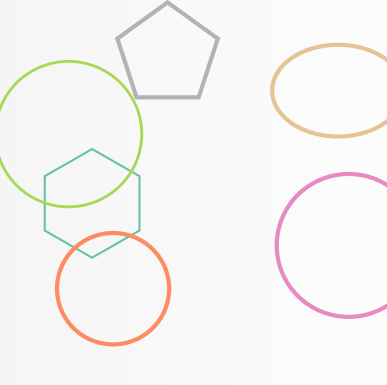[{"shape": "hexagon", "thickness": 1.5, "radius": 0.71, "center": [0.238, 0.472]}, {"shape": "circle", "thickness": 3, "radius": 0.72, "center": [0.292, 0.25]}, {"shape": "circle", "thickness": 3, "radius": 0.93, "center": [0.9, 0.363]}, {"shape": "circle", "thickness": 2, "radius": 0.94, "center": [0.177, 0.652]}, {"shape": "oval", "thickness": 3, "radius": 0.85, "center": [0.872, 0.765]}, {"shape": "pentagon", "thickness": 3, "radius": 0.68, "center": [0.432, 0.857]}]